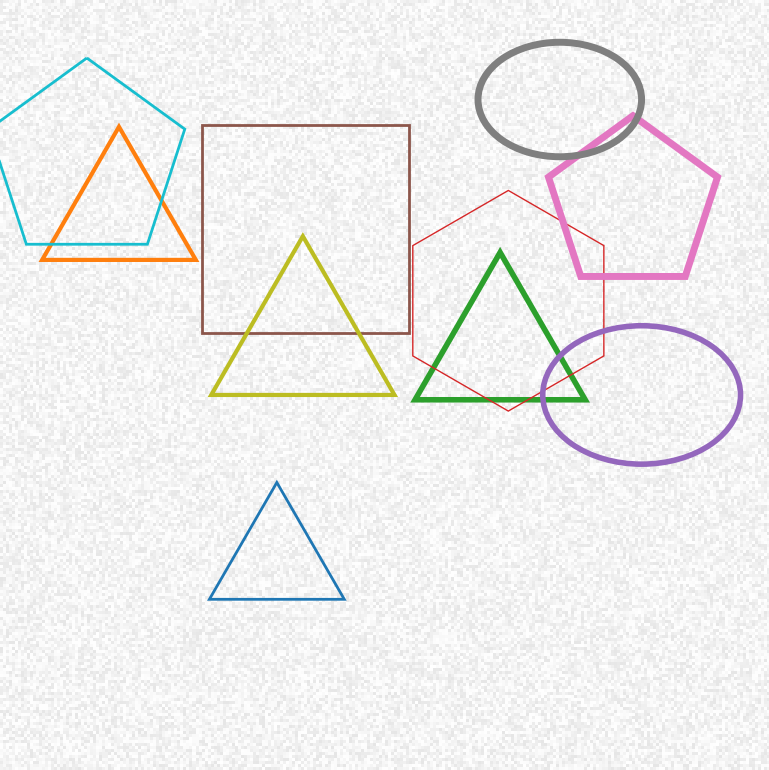[{"shape": "triangle", "thickness": 1, "radius": 0.51, "center": [0.36, 0.272]}, {"shape": "triangle", "thickness": 1.5, "radius": 0.58, "center": [0.155, 0.72]}, {"shape": "triangle", "thickness": 2, "radius": 0.64, "center": [0.65, 0.545]}, {"shape": "hexagon", "thickness": 0.5, "radius": 0.72, "center": [0.66, 0.609]}, {"shape": "oval", "thickness": 2, "radius": 0.64, "center": [0.833, 0.487]}, {"shape": "square", "thickness": 1, "radius": 0.67, "center": [0.397, 0.703]}, {"shape": "pentagon", "thickness": 2.5, "radius": 0.58, "center": [0.822, 0.734]}, {"shape": "oval", "thickness": 2.5, "radius": 0.53, "center": [0.727, 0.871]}, {"shape": "triangle", "thickness": 1.5, "radius": 0.69, "center": [0.393, 0.556]}, {"shape": "pentagon", "thickness": 1, "radius": 0.67, "center": [0.113, 0.791]}]